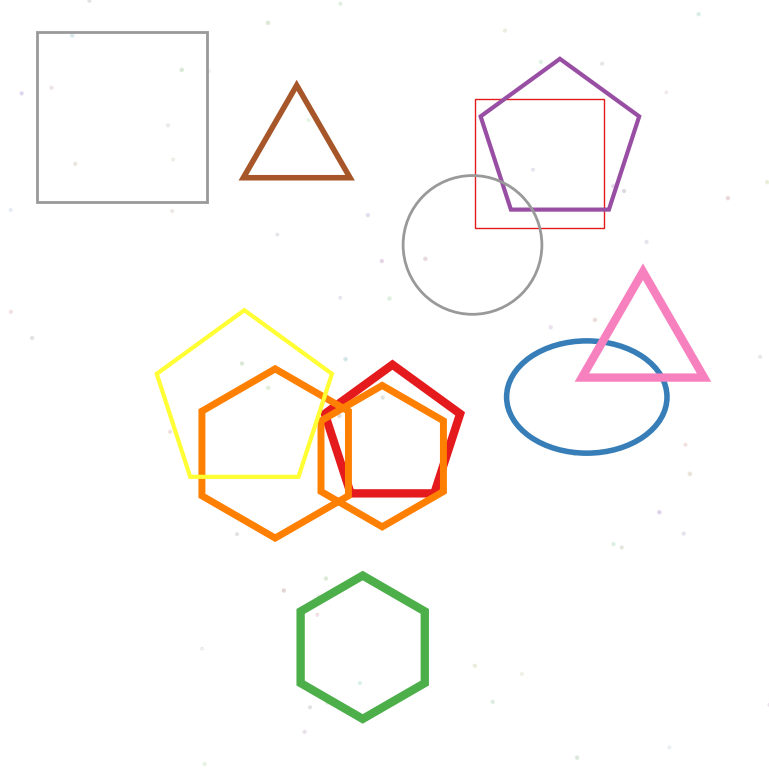[{"shape": "pentagon", "thickness": 3, "radius": 0.46, "center": [0.51, 0.434]}, {"shape": "square", "thickness": 0.5, "radius": 0.42, "center": [0.7, 0.788]}, {"shape": "oval", "thickness": 2, "radius": 0.52, "center": [0.762, 0.484]}, {"shape": "hexagon", "thickness": 3, "radius": 0.47, "center": [0.471, 0.159]}, {"shape": "pentagon", "thickness": 1.5, "radius": 0.54, "center": [0.727, 0.815]}, {"shape": "hexagon", "thickness": 2.5, "radius": 0.46, "center": [0.496, 0.408]}, {"shape": "hexagon", "thickness": 2.5, "radius": 0.55, "center": [0.357, 0.411]}, {"shape": "pentagon", "thickness": 1.5, "radius": 0.6, "center": [0.317, 0.478]}, {"shape": "triangle", "thickness": 2, "radius": 0.4, "center": [0.385, 0.809]}, {"shape": "triangle", "thickness": 3, "radius": 0.46, "center": [0.835, 0.555]}, {"shape": "square", "thickness": 1, "radius": 0.55, "center": [0.159, 0.848]}, {"shape": "circle", "thickness": 1, "radius": 0.45, "center": [0.614, 0.682]}]